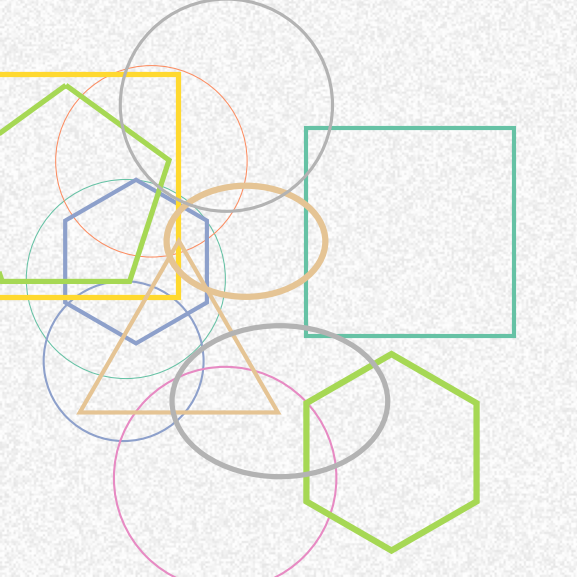[{"shape": "square", "thickness": 2, "radius": 0.9, "center": [0.71, 0.597]}, {"shape": "circle", "thickness": 0.5, "radius": 0.86, "center": [0.218, 0.516]}, {"shape": "circle", "thickness": 0.5, "radius": 0.83, "center": [0.262, 0.72]}, {"shape": "hexagon", "thickness": 2, "radius": 0.71, "center": [0.236, 0.546]}, {"shape": "circle", "thickness": 1, "radius": 0.69, "center": [0.214, 0.374]}, {"shape": "circle", "thickness": 1, "radius": 0.96, "center": [0.39, 0.171]}, {"shape": "hexagon", "thickness": 3, "radius": 0.85, "center": [0.678, 0.216]}, {"shape": "pentagon", "thickness": 2.5, "radius": 0.94, "center": [0.114, 0.664]}, {"shape": "square", "thickness": 2.5, "radius": 0.97, "center": [0.115, 0.678]}, {"shape": "oval", "thickness": 3, "radius": 0.69, "center": [0.426, 0.581]}, {"shape": "triangle", "thickness": 2, "radius": 0.99, "center": [0.31, 0.384]}, {"shape": "oval", "thickness": 2.5, "radius": 0.93, "center": [0.485, 0.304]}, {"shape": "circle", "thickness": 1.5, "radius": 0.92, "center": [0.392, 0.817]}]